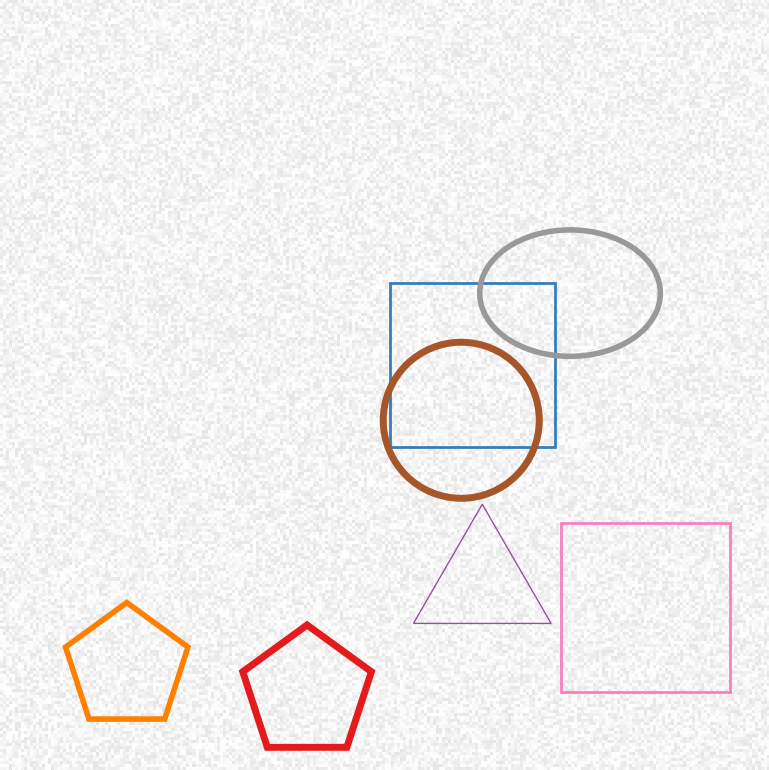[{"shape": "pentagon", "thickness": 2.5, "radius": 0.44, "center": [0.399, 0.1]}, {"shape": "square", "thickness": 1, "radius": 0.53, "center": [0.613, 0.526]}, {"shape": "triangle", "thickness": 0.5, "radius": 0.52, "center": [0.626, 0.242]}, {"shape": "pentagon", "thickness": 2, "radius": 0.42, "center": [0.165, 0.134]}, {"shape": "circle", "thickness": 2.5, "radius": 0.51, "center": [0.599, 0.454]}, {"shape": "square", "thickness": 1, "radius": 0.55, "center": [0.838, 0.211]}, {"shape": "oval", "thickness": 2, "radius": 0.59, "center": [0.74, 0.619]}]